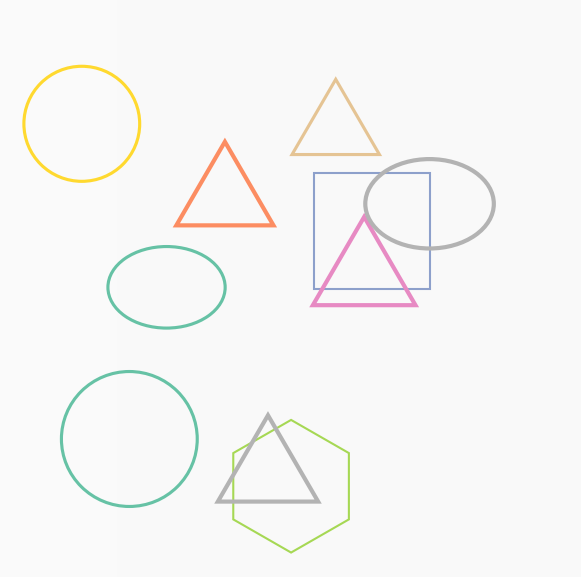[{"shape": "circle", "thickness": 1.5, "radius": 0.58, "center": [0.223, 0.239]}, {"shape": "oval", "thickness": 1.5, "radius": 0.5, "center": [0.287, 0.502]}, {"shape": "triangle", "thickness": 2, "radius": 0.48, "center": [0.387, 0.657]}, {"shape": "square", "thickness": 1, "radius": 0.5, "center": [0.64, 0.599]}, {"shape": "triangle", "thickness": 2, "radius": 0.51, "center": [0.627, 0.522]}, {"shape": "hexagon", "thickness": 1, "radius": 0.57, "center": [0.501, 0.157]}, {"shape": "circle", "thickness": 1.5, "radius": 0.5, "center": [0.141, 0.785]}, {"shape": "triangle", "thickness": 1.5, "radius": 0.43, "center": [0.578, 0.775]}, {"shape": "triangle", "thickness": 2, "radius": 0.5, "center": [0.461, 0.18]}, {"shape": "oval", "thickness": 2, "radius": 0.55, "center": [0.739, 0.646]}]